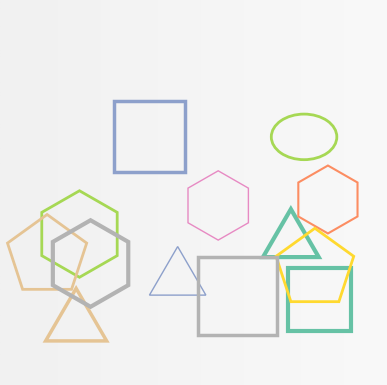[{"shape": "triangle", "thickness": 3, "radius": 0.42, "center": [0.751, 0.374]}, {"shape": "square", "thickness": 3, "radius": 0.41, "center": [0.824, 0.222]}, {"shape": "hexagon", "thickness": 1.5, "radius": 0.44, "center": [0.846, 0.482]}, {"shape": "square", "thickness": 2.5, "radius": 0.46, "center": [0.386, 0.646]}, {"shape": "triangle", "thickness": 1, "radius": 0.42, "center": [0.458, 0.275]}, {"shape": "hexagon", "thickness": 1, "radius": 0.45, "center": [0.563, 0.466]}, {"shape": "oval", "thickness": 2, "radius": 0.42, "center": [0.785, 0.644]}, {"shape": "hexagon", "thickness": 2, "radius": 0.56, "center": [0.205, 0.392]}, {"shape": "pentagon", "thickness": 2, "radius": 0.53, "center": [0.813, 0.302]}, {"shape": "triangle", "thickness": 2.5, "radius": 0.45, "center": [0.196, 0.16]}, {"shape": "pentagon", "thickness": 2, "radius": 0.54, "center": [0.122, 0.335]}, {"shape": "square", "thickness": 2.5, "radius": 0.51, "center": [0.614, 0.231]}, {"shape": "hexagon", "thickness": 3, "radius": 0.56, "center": [0.234, 0.316]}]